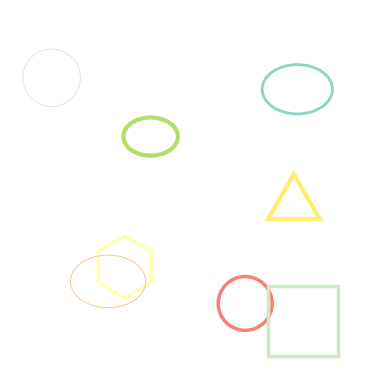[{"shape": "oval", "thickness": 2, "radius": 0.46, "center": [0.772, 0.768]}, {"shape": "hexagon", "thickness": 2.5, "radius": 0.4, "center": [0.324, 0.307]}, {"shape": "circle", "thickness": 2.5, "radius": 0.35, "center": [0.637, 0.212]}, {"shape": "oval", "thickness": 0.5, "radius": 0.49, "center": [0.281, 0.269]}, {"shape": "oval", "thickness": 3, "radius": 0.35, "center": [0.391, 0.645]}, {"shape": "circle", "thickness": 0.5, "radius": 0.37, "center": [0.134, 0.798]}, {"shape": "square", "thickness": 2.5, "radius": 0.45, "center": [0.786, 0.167]}, {"shape": "triangle", "thickness": 3, "radius": 0.39, "center": [0.763, 0.47]}]